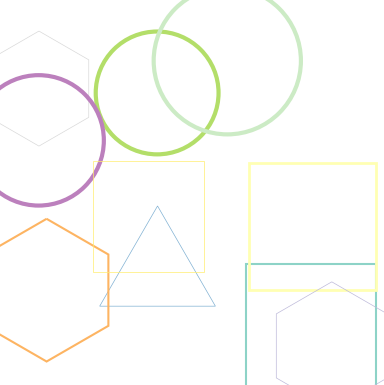[{"shape": "square", "thickness": 1.5, "radius": 0.84, "center": [0.809, 0.147]}, {"shape": "square", "thickness": 2, "radius": 0.82, "center": [0.811, 0.412]}, {"shape": "hexagon", "thickness": 0.5, "radius": 0.83, "center": [0.862, 0.102]}, {"shape": "triangle", "thickness": 0.5, "radius": 0.87, "center": [0.409, 0.292]}, {"shape": "hexagon", "thickness": 1.5, "radius": 0.93, "center": [0.121, 0.246]}, {"shape": "circle", "thickness": 3, "radius": 0.8, "center": [0.408, 0.759]}, {"shape": "hexagon", "thickness": 0.5, "radius": 0.75, "center": [0.101, 0.77]}, {"shape": "circle", "thickness": 3, "radius": 0.85, "center": [0.1, 0.635]}, {"shape": "circle", "thickness": 3, "radius": 0.96, "center": [0.59, 0.842]}, {"shape": "square", "thickness": 0.5, "radius": 0.72, "center": [0.386, 0.437]}]